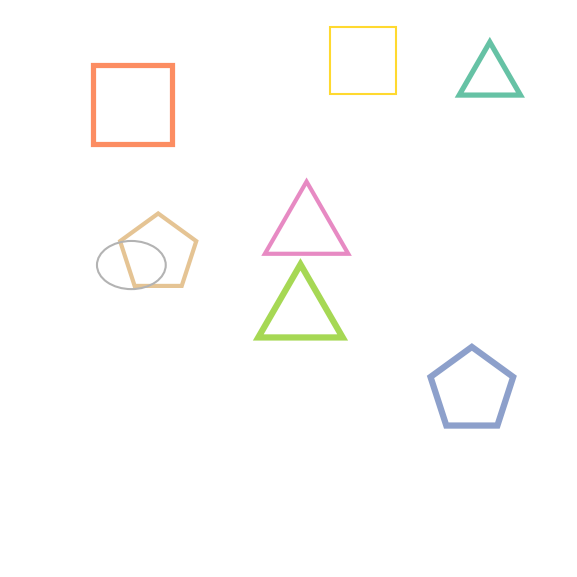[{"shape": "triangle", "thickness": 2.5, "radius": 0.31, "center": [0.848, 0.865]}, {"shape": "square", "thickness": 2.5, "radius": 0.34, "center": [0.229, 0.818]}, {"shape": "pentagon", "thickness": 3, "radius": 0.38, "center": [0.817, 0.323]}, {"shape": "triangle", "thickness": 2, "radius": 0.42, "center": [0.531, 0.601]}, {"shape": "triangle", "thickness": 3, "radius": 0.42, "center": [0.52, 0.457]}, {"shape": "square", "thickness": 1, "radius": 0.29, "center": [0.629, 0.895]}, {"shape": "pentagon", "thickness": 2, "radius": 0.35, "center": [0.274, 0.56]}, {"shape": "oval", "thickness": 1, "radius": 0.3, "center": [0.227, 0.54]}]